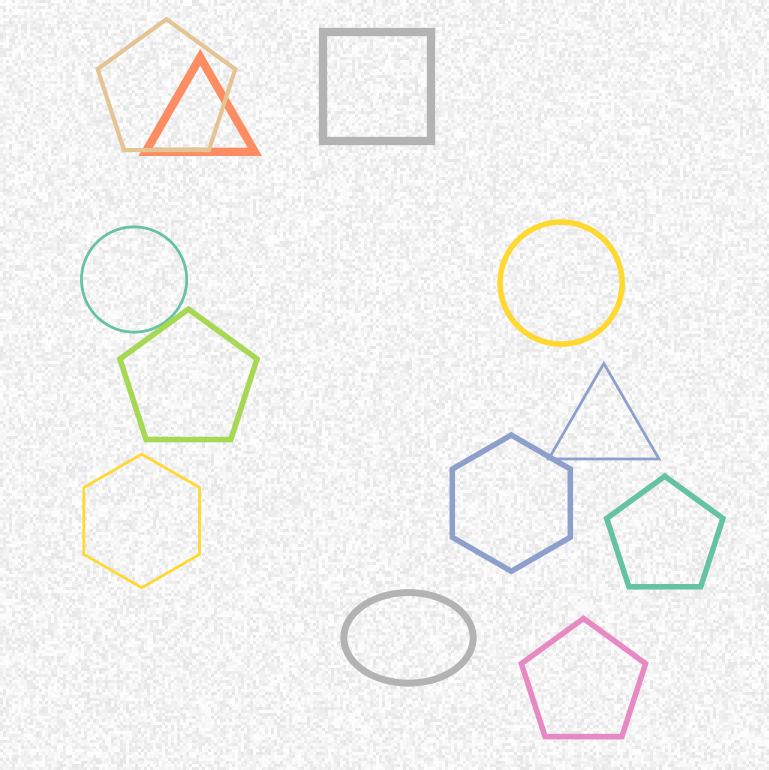[{"shape": "pentagon", "thickness": 2, "radius": 0.4, "center": [0.863, 0.302]}, {"shape": "circle", "thickness": 1, "radius": 0.34, "center": [0.174, 0.637]}, {"shape": "triangle", "thickness": 3, "radius": 0.41, "center": [0.26, 0.844]}, {"shape": "hexagon", "thickness": 2, "radius": 0.44, "center": [0.664, 0.347]}, {"shape": "triangle", "thickness": 1, "radius": 0.41, "center": [0.784, 0.445]}, {"shape": "pentagon", "thickness": 2, "radius": 0.42, "center": [0.758, 0.112]}, {"shape": "pentagon", "thickness": 2, "radius": 0.47, "center": [0.245, 0.505]}, {"shape": "hexagon", "thickness": 1, "radius": 0.43, "center": [0.184, 0.323]}, {"shape": "circle", "thickness": 2, "radius": 0.4, "center": [0.729, 0.632]}, {"shape": "pentagon", "thickness": 1.5, "radius": 0.47, "center": [0.216, 0.881]}, {"shape": "oval", "thickness": 2.5, "radius": 0.42, "center": [0.531, 0.172]}, {"shape": "square", "thickness": 3, "radius": 0.35, "center": [0.49, 0.888]}]